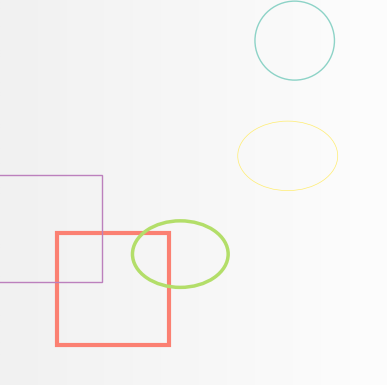[{"shape": "circle", "thickness": 1, "radius": 0.51, "center": [0.761, 0.895]}, {"shape": "square", "thickness": 3, "radius": 0.73, "center": [0.292, 0.249]}, {"shape": "oval", "thickness": 2.5, "radius": 0.62, "center": [0.465, 0.34]}, {"shape": "square", "thickness": 1, "radius": 0.69, "center": [0.125, 0.407]}, {"shape": "oval", "thickness": 0.5, "radius": 0.64, "center": [0.743, 0.595]}]